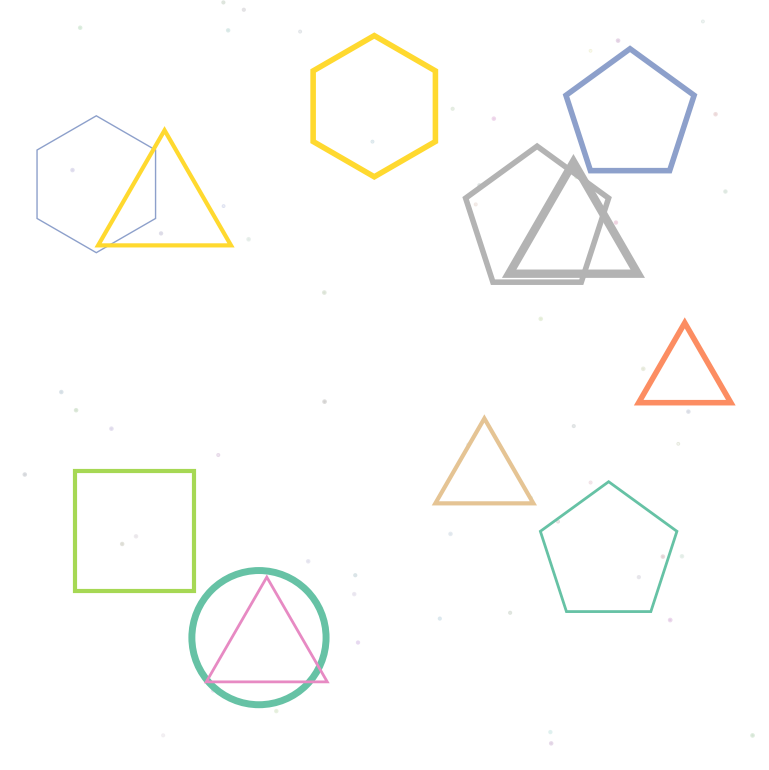[{"shape": "pentagon", "thickness": 1, "radius": 0.47, "center": [0.79, 0.281]}, {"shape": "circle", "thickness": 2.5, "radius": 0.44, "center": [0.336, 0.172]}, {"shape": "triangle", "thickness": 2, "radius": 0.35, "center": [0.889, 0.512]}, {"shape": "hexagon", "thickness": 0.5, "radius": 0.44, "center": [0.125, 0.761]}, {"shape": "pentagon", "thickness": 2, "radius": 0.44, "center": [0.818, 0.849]}, {"shape": "triangle", "thickness": 1, "radius": 0.45, "center": [0.346, 0.16]}, {"shape": "square", "thickness": 1.5, "radius": 0.39, "center": [0.175, 0.311]}, {"shape": "hexagon", "thickness": 2, "radius": 0.46, "center": [0.486, 0.862]}, {"shape": "triangle", "thickness": 1.5, "radius": 0.5, "center": [0.214, 0.731]}, {"shape": "triangle", "thickness": 1.5, "radius": 0.37, "center": [0.629, 0.383]}, {"shape": "triangle", "thickness": 3, "radius": 0.48, "center": [0.745, 0.693]}, {"shape": "pentagon", "thickness": 2, "radius": 0.49, "center": [0.698, 0.713]}]